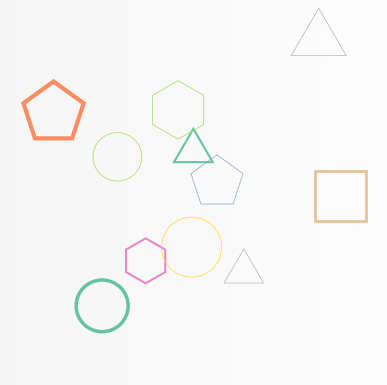[{"shape": "triangle", "thickness": 1.5, "radius": 0.29, "center": [0.499, 0.608]}, {"shape": "circle", "thickness": 2.5, "radius": 0.34, "center": [0.264, 0.206]}, {"shape": "pentagon", "thickness": 3, "radius": 0.41, "center": [0.138, 0.707]}, {"shape": "pentagon", "thickness": 0.5, "radius": 0.35, "center": [0.56, 0.527]}, {"shape": "hexagon", "thickness": 1.5, "radius": 0.29, "center": [0.376, 0.322]}, {"shape": "hexagon", "thickness": 0.5, "radius": 0.38, "center": [0.46, 0.715]}, {"shape": "circle", "thickness": 0.5, "radius": 0.31, "center": [0.303, 0.593]}, {"shape": "circle", "thickness": 0.5, "radius": 0.39, "center": [0.494, 0.358]}, {"shape": "square", "thickness": 2, "radius": 0.33, "center": [0.879, 0.491]}, {"shape": "triangle", "thickness": 0.5, "radius": 0.29, "center": [0.629, 0.294]}, {"shape": "triangle", "thickness": 0.5, "radius": 0.41, "center": [0.822, 0.896]}]